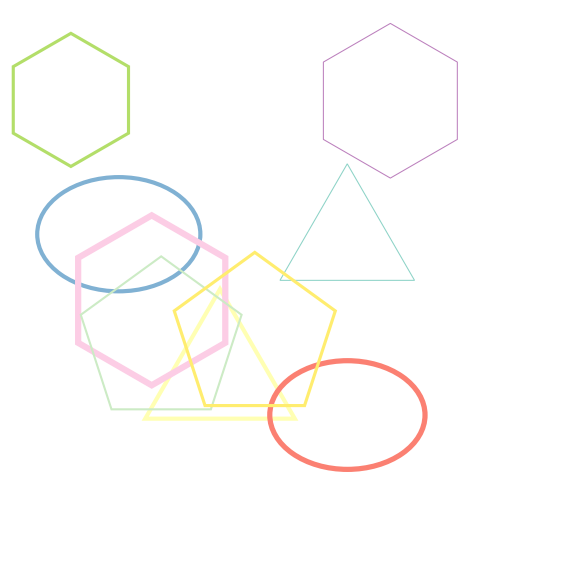[{"shape": "triangle", "thickness": 0.5, "radius": 0.67, "center": [0.601, 0.581]}, {"shape": "triangle", "thickness": 2, "radius": 0.75, "center": [0.381, 0.349]}, {"shape": "oval", "thickness": 2.5, "radius": 0.67, "center": [0.602, 0.28]}, {"shape": "oval", "thickness": 2, "radius": 0.71, "center": [0.206, 0.594]}, {"shape": "hexagon", "thickness": 1.5, "radius": 0.58, "center": [0.123, 0.826]}, {"shape": "hexagon", "thickness": 3, "radius": 0.74, "center": [0.263, 0.479]}, {"shape": "hexagon", "thickness": 0.5, "radius": 0.67, "center": [0.676, 0.825]}, {"shape": "pentagon", "thickness": 1, "radius": 0.73, "center": [0.279, 0.409]}, {"shape": "pentagon", "thickness": 1.5, "radius": 0.73, "center": [0.441, 0.415]}]